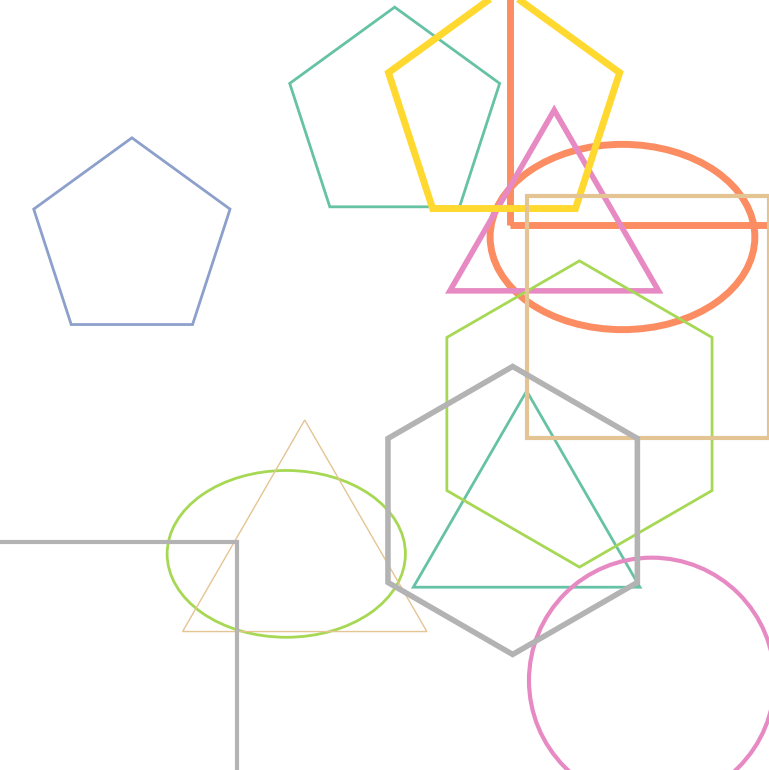[{"shape": "pentagon", "thickness": 1, "radius": 0.72, "center": [0.513, 0.847]}, {"shape": "triangle", "thickness": 1, "radius": 0.85, "center": [0.684, 0.322]}, {"shape": "square", "thickness": 2.5, "radius": 0.96, "center": [0.854, 0.899]}, {"shape": "oval", "thickness": 2.5, "radius": 0.86, "center": [0.808, 0.692]}, {"shape": "pentagon", "thickness": 1, "radius": 0.67, "center": [0.171, 0.687]}, {"shape": "triangle", "thickness": 2, "radius": 0.78, "center": [0.72, 0.701]}, {"shape": "circle", "thickness": 1.5, "radius": 0.8, "center": [0.846, 0.116]}, {"shape": "hexagon", "thickness": 1, "radius": 0.99, "center": [0.753, 0.462]}, {"shape": "oval", "thickness": 1, "radius": 0.77, "center": [0.372, 0.281]}, {"shape": "pentagon", "thickness": 2.5, "radius": 0.79, "center": [0.655, 0.857]}, {"shape": "triangle", "thickness": 0.5, "radius": 0.92, "center": [0.396, 0.271]}, {"shape": "square", "thickness": 1.5, "radius": 0.78, "center": [0.841, 0.588]}, {"shape": "square", "thickness": 1.5, "radius": 0.78, "center": [0.152, 0.141]}, {"shape": "hexagon", "thickness": 2, "radius": 0.93, "center": [0.666, 0.337]}]